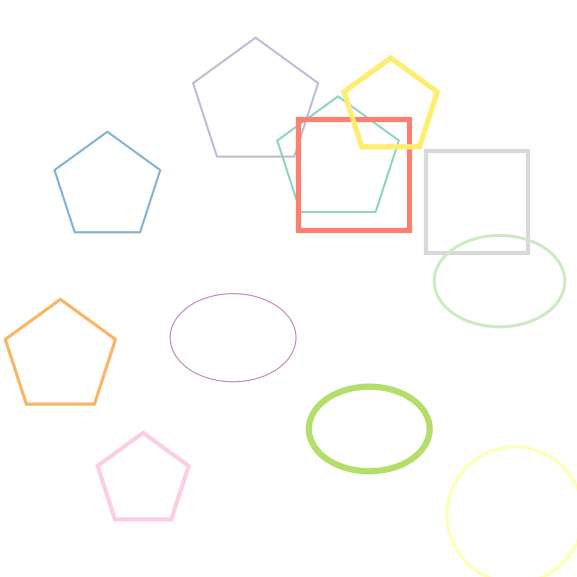[{"shape": "pentagon", "thickness": 1, "radius": 0.55, "center": [0.585, 0.722]}, {"shape": "circle", "thickness": 1.5, "radius": 0.59, "center": [0.892, 0.108]}, {"shape": "pentagon", "thickness": 1, "radius": 0.57, "center": [0.443, 0.82]}, {"shape": "square", "thickness": 2.5, "radius": 0.48, "center": [0.612, 0.697]}, {"shape": "pentagon", "thickness": 1, "radius": 0.48, "center": [0.186, 0.675]}, {"shape": "pentagon", "thickness": 1.5, "radius": 0.5, "center": [0.105, 0.38]}, {"shape": "oval", "thickness": 3, "radius": 0.52, "center": [0.639, 0.256]}, {"shape": "pentagon", "thickness": 2, "radius": 0.41, "center": [0.248, 0.167]}, {"shape": "square", "thickness": 2, "radius": 0.44, "center": [0.826, 0.65]}, {"shape": "oval", "thickness": 0.5, "radius": 0.54, "center": [0.404, 0.414]}, {"shape": "oval", "thickness": 1.5, "radius": 0.57, "center": [0.865, 0.512]}, {"shape": "pentagon", "thickness": 2.5, "radius": 0.42, "center": [0.677, 0.814]}]